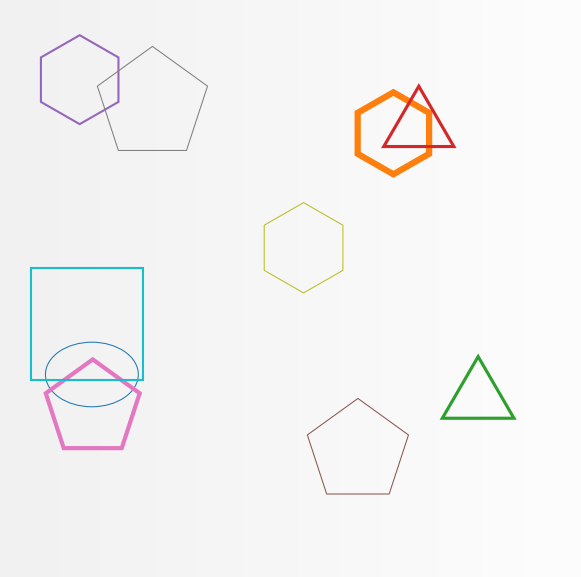[{"shape": "oval", "thickness": 0.5, "radius": 0.4, "center": [0.158, 0.351]}, {"shape": "hexagon", "thickness": 3, "radius": 0.35, "center": [0.677, 0.768]}, {"shape": "triangle", "thickness": 1.5, "radius": 0.36, "center": [0.823, 0.31]}, {"shape": "triangle", "thickness": 1.5, "radius": 0.35, "center": [0.721, 0.78]}, {"shape": "hexagon", "thickness": 1, "radius": 0.39, "center": [0.137, 0.861]}, {"shape": "pentagon", "thickness": 0.5, "radius": 0.46, "center": [0.616, 0.218]}, {"shape": "pentagon", "thickness": 2, "radius": 0.42, "center": [0.16, 0.292]}, {"shape": "pentagon", "thickness": 0.5, "radius": 0.5, "center": [0.262, 0.819]}, {"shape": "hexagon", "thickness": 0.5, "radius": 0.39, "center": [0.522, 0.57]}, {"shape": "square", "thickness": 1, "radius": 0.48, "center": [0.15, 0.438]}]